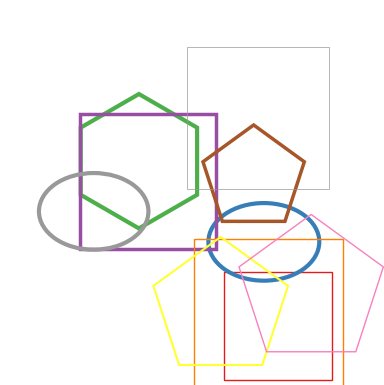[{"shape": "square", "thickness": 1, "radius": 0.7, "center": [0.723, 0.153]}, {"shape": "oval", "thickness": 3, "radius": 0.72, "center": [0.685, 0.372]}, {"shape": "hexagon", "thickness": 3, "radius": 0.87, "center": [0.361, 0.581]}, {"shape": "square", "thickness": 2.5, "radius": 0.88, "center": [0.385, 0.529]}, {"shape": "square", "thickness": 1, "radius": 0.97, "center": [0.697, 0.185]}, {"shape": "pentagon", "thickness": 1.5, "radius": 0.92, "center": [0.573, 0.201]}, {"shape": "pentagon", "thickness": 2.5, "radius": 0.69, "center": [0.659, 0.537]}, {"shape": "pentagon", "thickness": 1, "radius": 0.99, "center": [0.808, 0.246]}, {"shape": "square", "thickness": 0.5, "radius": 0.92, "center": [0.67, 0.694]}, {"shape": "oval", "thickness": 3, "radius": 0.71, "center": [0.243, 0.451]}]